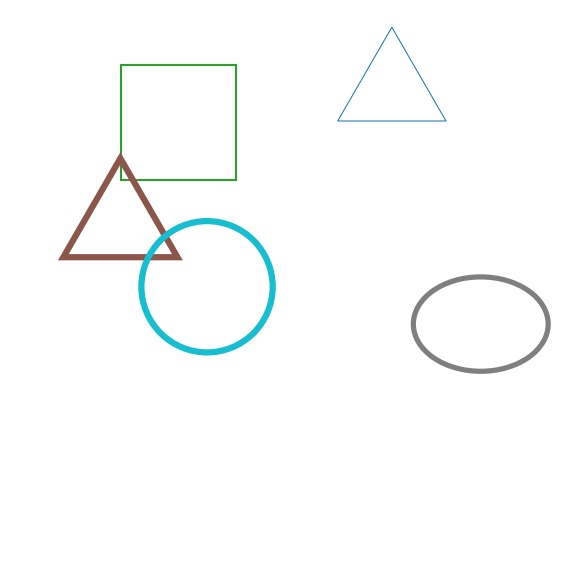[{"shape": "triangle", "thickness": 0.5, "radius": 0.54, "center": [0.679, 0.844]}, {"shape": "square", "thickness": 1, "radius": 0.5, "center": [0.309, 0.787]}, {"shape": "triangle", "thickness": 3, "radius": 0.57, "center": [0.208, 0.611]}, {"shape": "oval", "thickness": 2.5, "radius": 0.58, "center": [0.832, 0.438]}, {"shape": "circle", "thickness": 3, "radius": 0.57, "center": [0.359, 0.503]}]